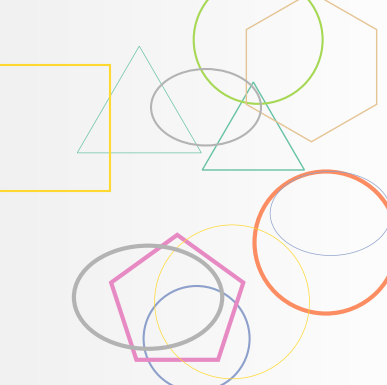[{"shape": "triangle", "thickness": 0.5, "radius": 0.92, "center": [0.359, 0.695]}, {"shape": "triangle", "thickness": 1, "radius": 0.76, "center": [0.654, 0.635]}, {"shape": "circle", "thickness": 3, "radius": 0.92, "center": [0.841, 0.37]}, {"shape": "oval", "thickness": 0.5, "radius": 0.78, "center": [0.853, 0.446]}, {"shape": "circle", "thickness": 1.5, "radius": 0.68, "center": [0.507, 0.12]}, {"shape": "pentagon", "thickness": 3, "radius": 0.9, "center": [0.457, 0.211]}, {"shape": "circle", "thickness": 1.5, "radius": 0.83, "center": [0.666, 0.897]}, {"shape": "circle", "thickness": 0.5, "radius": 1.0, "center": [0.599, 0.216]}, {"shape": "square", "thickness": 1.5, "radius": 0.81, "center": [0.122, 0.668]}, {"shape": "hexagon", "thickness": 1, "radius": 0.97, "center": [0.804, 0.826]}, {"shape": "oval", "thickness": 1.5, "radius": 0.71, "center": [0.532, 0.721]}, {"shape": "oval", "thickness": 3, "radius": 0.96, "center": [0.382, 0.228]}]